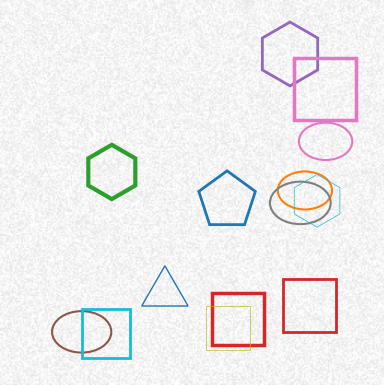[{"shape": "triangle", "thickness": 1, "radius": 0.35, "center": [0.428, 0.24]}, {"shape": "pentagon", "thickness": 2, "radius": 0.39, "center": [0.59, 0.479]}, {"shape": "oval", "thickness": 1.5, "radius": 0.35, "center": [0.792, 0.505]}, {"shape": "hexagon", "thickness": 3, "radius": 0.35, "center": [0.29, 0.553]}, {"shape": "square", "thickness": 2, "radius": 0.34, "center": [0.803, 0.206]}, {"shape": "square", "thickness": 2.5, "radius": 0.34, "center": [0.617, 0.17]}, {"shape": "hexagon", "thickness": 2, "radius": 0.41, "center": [0.753, 0.86]}, {"shape": "oval", "thickness": 1.5, "radius": 0.38, "center": [0.212, 0.138]}, {"shape": "oval", "thickness": 1.5, "radius": 0.35, "center": [0.846, 0.633]}, {"shape": "square", "thickness": 2.5, "radius": 0.4, "center": [0.844, 0.768]}, {"shape": "oval", "thickness": 1.5, "radius": 0.39, "center": [0.78, 0.473]}, {"shape": "square", "thickness": 0.5, "radius": 0.29, "center": [0.592, 0.148]}, {"shape": "square", "thickness": 2, "radius": 0.31, "center": [0.275, 0.133]}, {"shape": "hexagon", "thickness": 0.5, "radius": 0.34, "center": [0.824, 0.478]}]